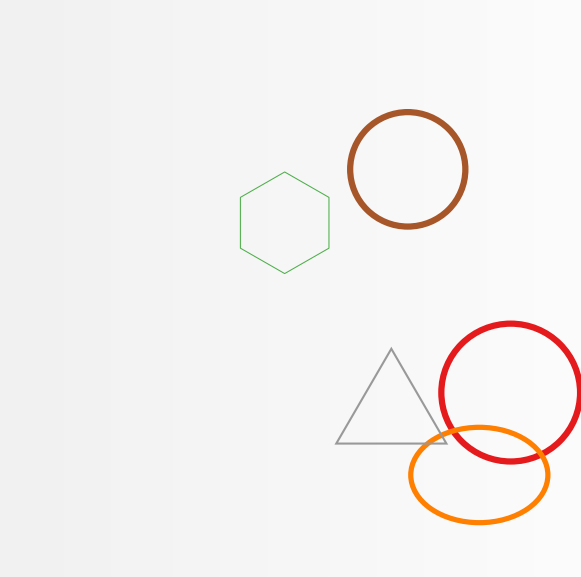[{"shape": "circle", "thickness": 3, "radius": 0.6, "center": [0.879, 0.319]}, {"shape": "hexagon", "thickness": 0.5, "radius": 0.44, "center": [0.49, 0.613]}, {"shape": "oval", "thickness": 2.5, "radius": 0.59, "center": [0.825, 0.177]}, {"shape": "circle", "thickness": 3, "radius": 0.5, "center": [0.702, 0.706]}, {"shape": "triangle", "thickness": 1, "radius": 0.55, "center": [0.673, 0.286]}]